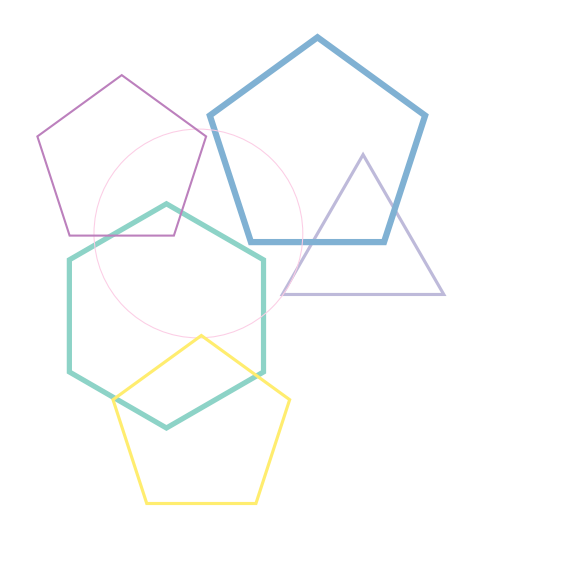[{"shape": "hexagon", "thickness": 2.5, "radius": 0.97, "center": [0.288, 0.452]}, {"shape": "triangle", "thickness": 1.5, "radius": 0.81, "center": [0.629, 0.57]}, {"shape": "pentagon", "thickness": 3, "radius": 0.98, "center": [0.55, 0.739]}, {"shape": "circle", "thickness": 0.5, "radius": 0.9, "center": [0.344, 0.595]}, {"shape": "pentagon", "thickness": 1, "radius": 0.77, "center": [0.211, 0.715]}, {"shape": "pentagon", "thickness": 1.5, "radius": 0.8, "center": [0.349, 0.257]}]